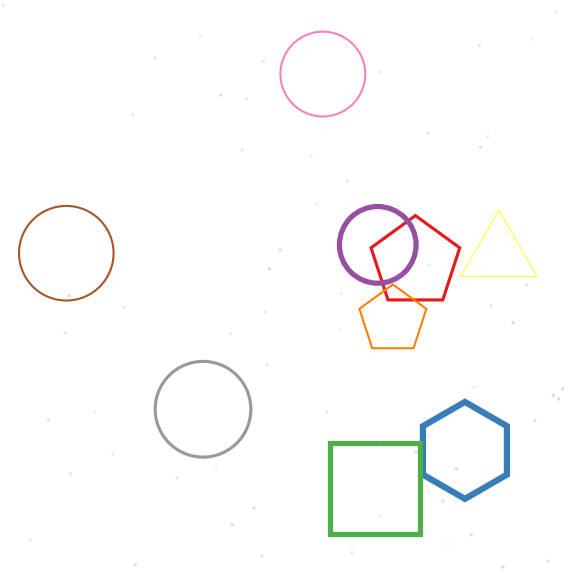[{"shape": "pentagon", "thickness": 1.5, "radius": 0.4, "center": [0.719, 0.545]}, {"shape": "hexagon", "thickness": 3, "radius": 0.42, "center": [0.805, 0.219]}, {"shape": "square", "thickness": 2.5, "radius": 0.39, "center": [0.649, 0.153]}, {"shape": "circle", "thickness": 2.5, "radius": 0.33, "center": [0.654, 0.575]}, {"shape": "pentagon", "thickness": 1, "radius": 0.3, "center": [0.68, 0.446]}, {"shape": "triangle", "thickness": 0.5, "radius": 0.38, "center": [0.864, 0.559]}, {"shape": "circle", "thickness": 1, "radius": 0.41, "center": [0.115, 0.561]}, {"shape": "circle", "thickness": 1, "radius": 0.37, "center": [0.559, 0.871]}, {"shape": "circle", "thickness": 1.5, "radius": 0.41, "center": [0.352, 0.29]}]